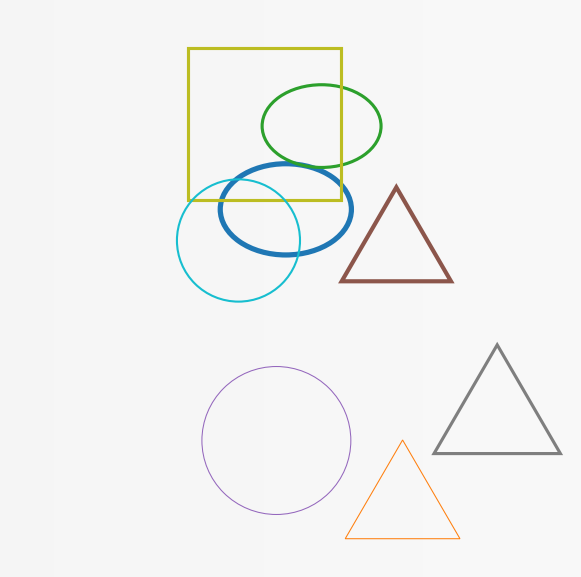[{"shape": "oval", "thickness": 2.5, "radius": 0.56, "center": [0.492, 0.637]}, {"shape": "triangle", "thickness": 0.5, "radius": 0.57, "center": [0.693, 0.123]}, {"shape": "oval", "thickness": 1.5, "radius": 0.51, "center": [0.553, 0.781]}, {"shape": "circle", "thickness": 0.5, "radius": 0.64, "center": [0.475, 0.236]}, {"shape": "triangle", "thickness": 2, "radius": 0.54, "center": [0.682, 0.566]}, {"shape": "triangle", "thickness": 1.5, "radius": 0.63, "center": [0.855, 0.276]}, {"shape": "square", "thickness": 1.5, "radius": 0.66, "center": [0.455, 0.784]}, {"shape": "circle", "thickness": 1, "radius": 0.53, "center": [0.41, 0.583]}]